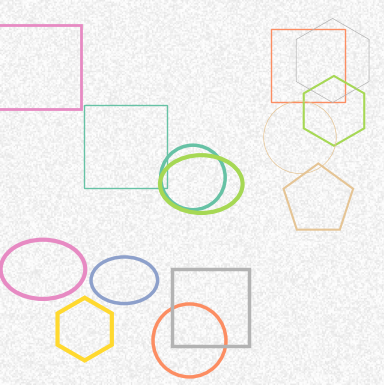[{"shape": "square", "thickness": 1, "radius": 0.54, "center": [0.326, 0.62]}, {"shape": "circle", "thickness": 2.5, "radius": 0.42, "center": [0.501, 0.539]}, {"shape": "square", "thickness": 1, "radius": 0.48, "center": [0.8, 0.829]}, {"shape": "circle", "thickness": 2.5, "radius": 0.47, "center": [0.492, 0.116]}, {"shape": "oval", "thickness": 2.5, "radius": 0.43, "center": [0.323, 0.272]}, {"shape": "oval", "thickness": 3, "radius": 0.55, "center": [0.112, 0.3]}, {"shape": "square", "thickness": 2, "radius": 0.55, "center": [0.101, 0.826]}, {"shape": "hexagon", "thickness": 1.5, "radius": 0.45, "center": [0.867, 0.712]}, {"shape": "oval", "thickness": 3, "radius": 0.54, "center": [0.523, 0.522]}, {"shape": "hexagon", "thickness": 3, "radius": 0.41, "center": [0.22, 0.145]}, {"shape": "circle", "thickness": 0.5, "radius": 0.47, "center": [0.779, 0.643]}, {"shape": "pentagon", "thickness": 1.5, "radius": 0.48, "center": [0.827, 0.48]}, {"shape": "hexagon", "thickness": 0.5, "radius": 0.55, "center": [0.864, 0.843]}, {"shape": "square", "thickness": 2.5, "radius": 0.5, "center": [0.547, 0.202]}]